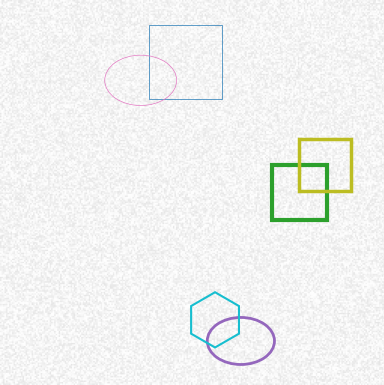[{"shape": "square", "thickness": 0.5, "radius": 0.48, "center": [0.482, 0.84]}, {"shape": "square", "thickness": 3, "radius": 0.36, "center": [0.778, 0.5]}, {"shape": "oval", "thickness": 2, "radius": 0.44, "center": [0.626, 0.114]}, {"shape": "oval", "thickness": 0.5, "radius": 0.47, "center": [0.365, 0.791]}, {"shape": "square", "thickness": 2.5, "radius": 0.34, "center": [0.844, 0.571]}, {"shape": "hexagon", "thickness": 1.5, "radius": 0.36, "center": [0.559, 0.169]}]